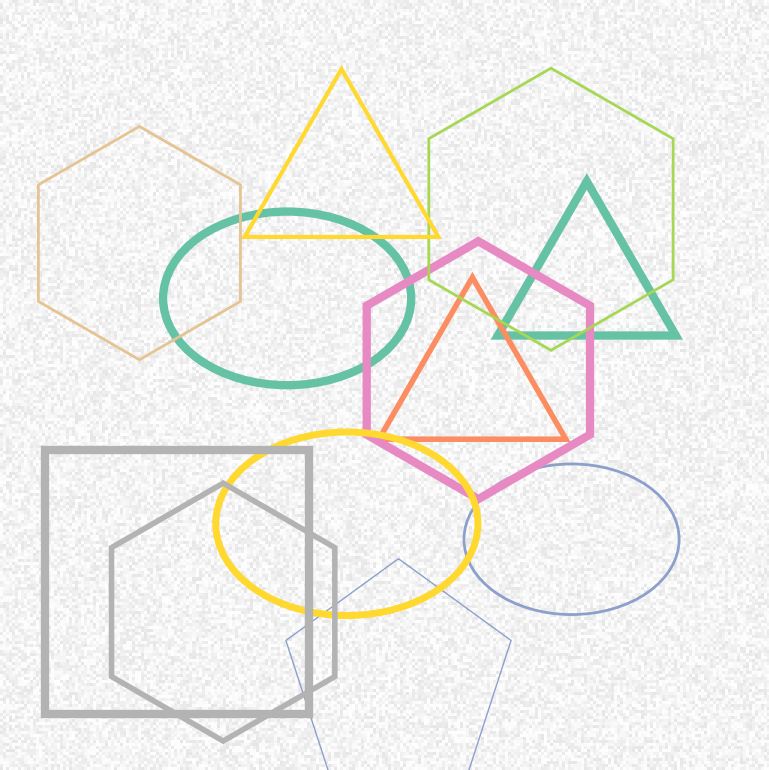[{"shape": "triangle", "thickness": 3, "radius": 0.67, "center": [0.762, 0.631]}, {"shape": "oval", "thickness": 3, "radius": 0.81, "center": [0.373, 0.612]}, {"shape": "triangle", "thickness": 2, "radius": 0.7, "center": [0.613, 0.5]}, {"shape": "oval", "thickness": 1, "radius": 0.7, "center": [0.742, 0.3]}, {"shape": "pentagon", "thickness": 0.5, "radius": 0.77, "center": [0.518, 0.121]}, {"shape": "hexagon", "thickness": 3, "radius": 0.84, "center": [0.621, 0.519]}, {"shape": "hexagon", "thickness": 1, "radius": 0.92, "center": [0.716, 0.728]}, {"shape": "oval", "thickness": 2.5, "radius": 0.85, "center": [0.45, 0.32]}, {"shape": "triangle", "thickness": 1.5, "radius": 0.73, "center": [0.444, 0.765]}, {"shape": "hexagon", "thickness": 1, "radius": 0.76, "center": [0.181, 0.684]}, {"shape": "hexagon", "thickness": 2, "radius": 0.84, "center": [0.29, 0.205]}, {"shape": "square", "thickness": 3, "radius": 0.86, "center": [0.23, 0.244]}]